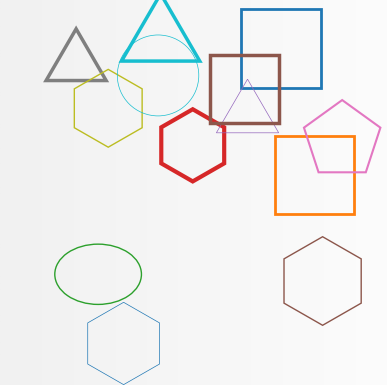[{"shape": "square", "thickness": 2, "radius": 0.52, "center": [0.726, 0.875]}, {"shape": "hexagon", "thickness": 0.5, "radius": 0.53, "center": [0.319, 0.108]}, {"shape": "square", "thickness": 2, "radius": 0.51, "center": [0.811, 0.545]}, {"shape": "oval", "thickness": 1, "radius": 0.56, "center": [0.253, 0.288]}, {"shape": "hexagon", "thickness": 3, "radius": 0.47, "center": [0.497, 0.623]}, {"shape": "triangle", "thickness": 0.5, "radius": 0.46, "center": [0.639, 0.701]}, {"shape": "hexagon", "thickness": 1, "radius": 0.58, "center": [0.833, 0.27]}, {"shape": "square", "thickness": 2.5, "radius": 0.45, "center": [0.63, 0.769]}, {"shape": "pentagon", "thickness": 1.5, "radius": 0.52, "center": [0.883, 0.636]}, {"shape": "triangle", "thickness": 2.5, "radius": 0.45, "center": [0.196, 0.836]}, {"shape": "hexagon", "thickness": 1, "radius": 0.51, "center": [0.279, 0.719]}, {"shape": "triangle", "thickness": 2.5, "radius": 0.58, "center": [0.415, 0.9]}, {"shape": "circle", "thickness": 0.5, "radius": 0.53, "center": [0.408, 0.804]}]